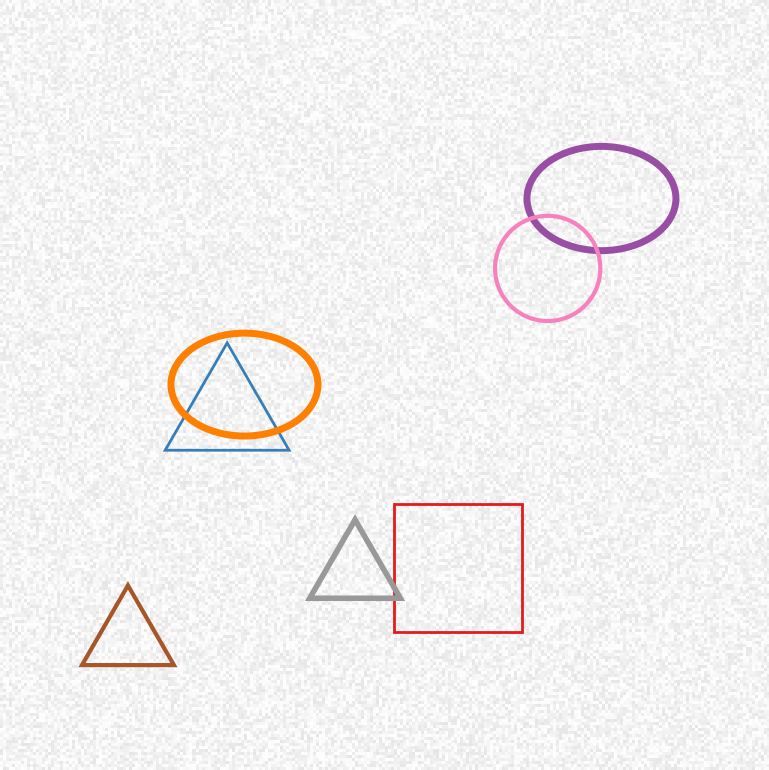[{"shape": "square", "thickness": 1, "radius": 0.42, "center": [0.595, 0.262]}, {"shape": "triangle", "thickness": 1, "radius": 0.46, "center": [0.295, 0.462]}, {"shape": "oval", "thickness": 2.5, "radius": 0.48, "center": [0.781, 0.742]}, {"shape": "oval", "thickness": 2.5, "radius": 0.48, "center": [0.317, 0.501]}, {"shape": "triangle", "thickness": 1.5, "radius": 0.34, "center": [0.166, 0.171]}, {"shape": "circle", "thickness": 1.5, "radius": 0.34, "center": [0.711, 0.651]}, {"shape": "triangle", "thickness": 2, "radius": 0.34, "center": [0.461, 0.257]}]